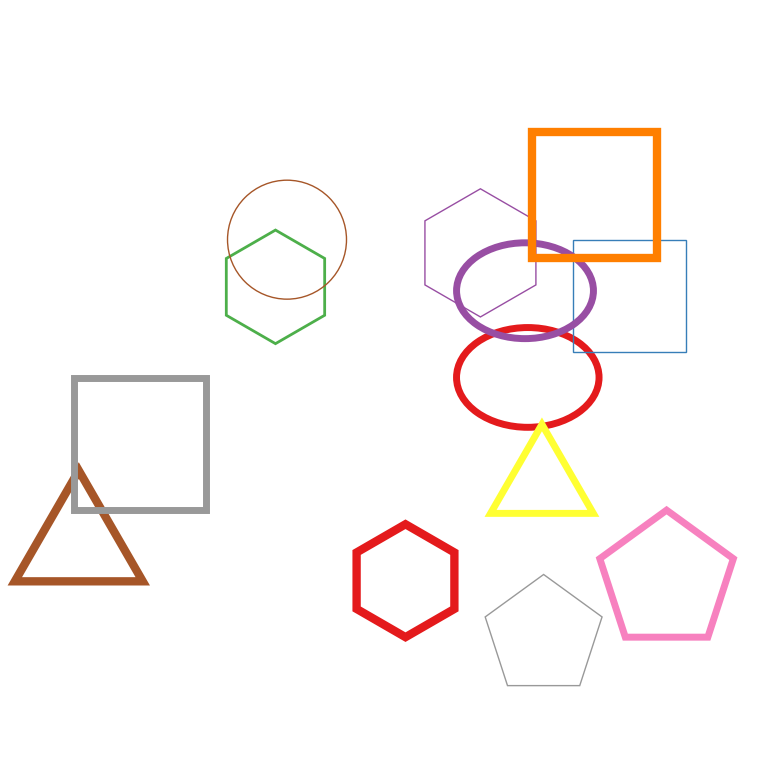[{"shape": "oval", "thickness": 2.5, "radius": 0.46, "center": [0.685, 0.51]}, {"shape": "hexagon", "thickness": 3, "radius": 0.37, "center": [0.527, 0.246]}, {"shape": "square", "thickness": 0.5, "radius": 0.36, "center": [0.818, 0.615]}, {"shape": "hexagon", "thickness": 1, "radius": 0.37, "center": [0.358, 0.627]}, {"shape": "hexagon", "thickness": 0.5, "radius": 0.42, "center": [0.624, 0.672]}, {"shape": "oval", "thickness": 2.5, "radius": 0.44, "center": [0.682, 0.622]}, {"shape": "square", "thickness": 3, "radius": 0.41, "center": [0.772, 0.747]}, {"shape": "triangle", "thickness": 2.5, "radius": 0.39, "center": [0.704, 0.372]}, {"shape": "circle", "thickness": 0.5, "radius": 0.39, "center": [0.373, 0.689]}, {"shape": "triangle", "thickness": 3, "radius": 0.48, "center": [0.102, 0.293]}, {"shape": "pentagon", "thickness": 2.5, "radius": 0.46, "center": [0.866, 0.246]}, {"shape": "pentagon", "thickness": 0.5, "radius": 0.4, "center": [0.706, 0.174]}, {"shape": "square", "thickness": 2.5, "radius": 0.43, "center": [0.181, 0.423]}]